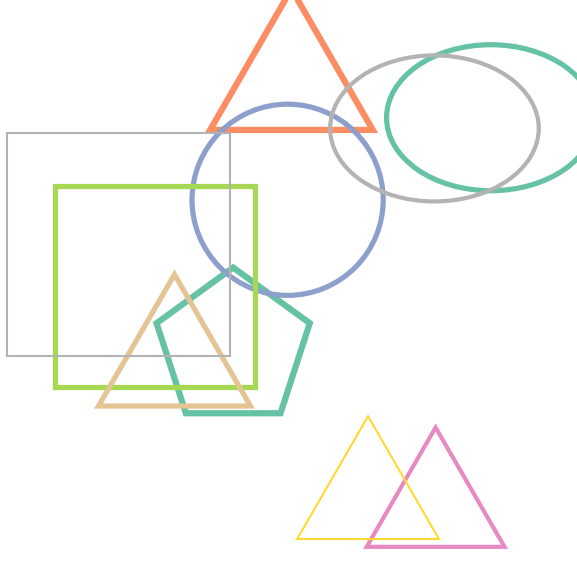[{"shape": "pentagon", "thickness": 3, "radius": 0.7, "center": [0.404, 0.396]}, {"shape": "oval", "thickness": 2.5, "radius": 0.9, "center": [0.85, 0.795]}, {"shape": "triangle", "thickness": 3, "radius": 0.81, "center": [0.505, 0.855]}, {"shape": "circle", "thickness": 2.5, "radius": 0.83, "center": [0.498, 0.653]}, {"shape": "triangle", "thickness": 2, "radius": 0.69, "center": [0.754, 0.121]}, {"shape": "square", "thickness": 2.5, "radius": 0.87, "center": [0.268, 0.503]}, {"shape": "triangle", "thickness": 1, "radius": 0.71, "center": [0.637, 0.137]}, {"shape": "triangle", "thickness": 2.5, "radius": 0.76, "center": [0.302, 0.372]}, {"shape": "oval", "thickness": 2, "radius": 0.9, "center": [0.752, 0.777]}, {"shape": "square", "thickness": 1, "radius": 0.97, "center": [0.205, 0.575]}]